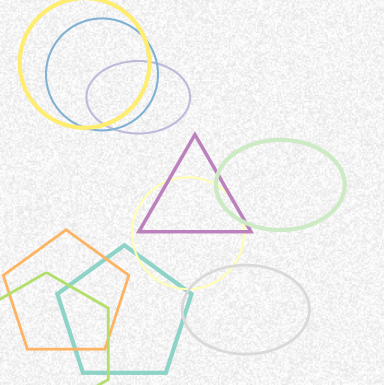[{"shape": "pentagon", "thickness": 3, "radius": 0.92, "center": [0.323, 0.18]}, {"shape": "circle", "thickness": 1.5, "radius": 0.73, "center": [0.488, 0.394]}, {"shape": "oval", "thickness": 1.5, "radius": 0.67, "center": [0.359, 0.747]}, {"shape": "circle", "thickness": 1.5, "radius": 0.73, "center": [0.265, 0.807]}, {"shape": "pentagon", "thickness": 2, "radius": 0.86, "center": [0.172, 0.232]}, {"shape": "hexagon", "thickness": 2, "radius": 0.93, "center": [0.121, 0.107]}, {"shape": "oval", "thickness": 2, "radius": 0.83, "center": [0.638, 0.196]}, {"shape": "triangle", "thickness": 2.5, "radius": 0.84, "center": [0.506, 0.482]}, {"shape": "oval", "thickness": 3, "radius": 0.84, "center": [0.728, 0.52]}, {"shape": "circle", "thickness": 3, "radius": 0.84, "center": [0.22, 0.837]}]